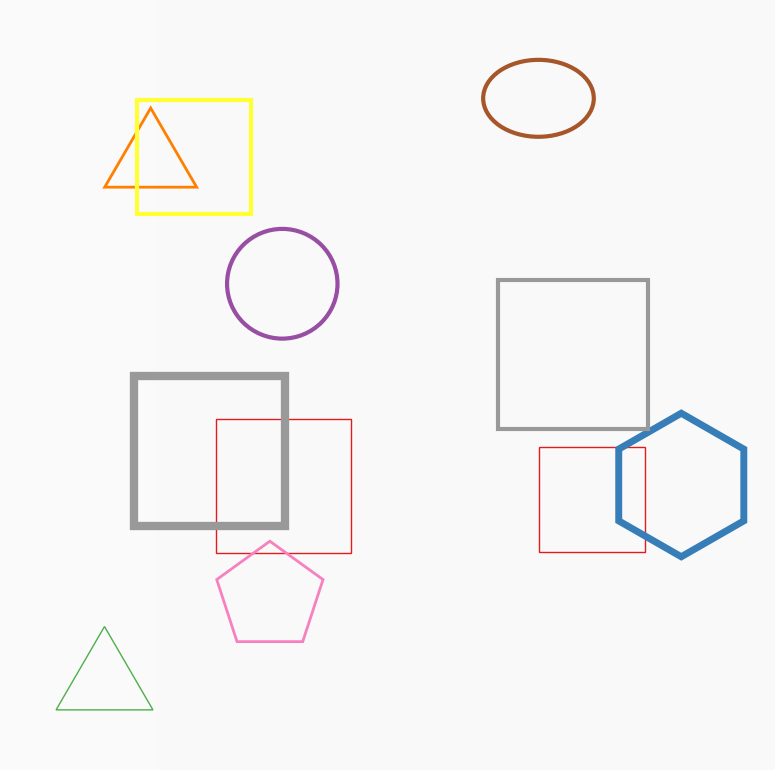[{"shape": "square", "thickness": 0.5, "radius": 0.34, "center": [0.764, 0.351]}, {"shape": "square", "thickness": 0.5, "radius": 0.44, "center": [0.366, 0.369]}, {"shape": "hexagon", "thickness": 2.5, "radius": 0.47, "center": [0.879, 0.37]}, {"shape": "triangle", "thickness": 0.5, "radius": 0.36, "center": [0.135, 0.114]}, {"shape": "circle", "thickness": 1.5, "radius": 0.36, "center": [0.364, 0.631]}, {"shape": "triangle", "thickness": 1, "radius": 0.34, "center": [0.194, 0.791]}, {"shape": "square", "thickness": 1.5, "radius": 0.37, "center": [0.25, 0.796]}, {"shape": "oval", "thickness": 1.5, "radius": 0.36, "center": [0.695, 0.872]}, {"shape": "pentagon", "thickness": 1, "radius": 0.36, "center": [0.348, 0.225]}, {"shape": "square", "thickness": 1.5, "radius": 0.48, "center": [0.74, 0.54]}, {"shape": "square", "thickness": 3, "radius": 0.49, "center": [0.271, 0.415]}]